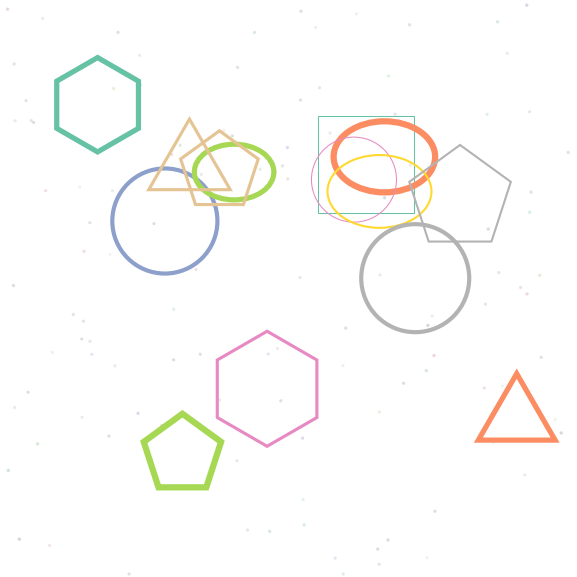[{"shape": "hexagon", "thickness": 2.5, "radius": 0.41, "center": [0.169, 0.818]}, {"shape": "square", "thickness": 0.5, "radius": 0.42, "center": [0.633, 0.714]}, {"shape": "oval", "thickness": 3, "radius": 0.44, "center": [0.666, 0.728]}, {"shape": "triangle", "thickness": 2.5, "radius": 0.38, "center": [0.895, 0.275]}, {"shape": "circle", "thickness": 2, "radius": 0.46, "center": [0.285, 0.616]}, {"shape": "circle", "thickness": 0.5, "radius": 0.37, "center": [0.613, 0.688]}, {"shape": "hexagon", "thickness": 1.5, "radius": 0.5, "center": [0.462, 0.326]}, {"shape": "pentagon", "thickness": 3, "radius": 0.35, "center": [0.316, 0.212]}, {"shape": "oval", "thickness": 2.5, "radius": 0.34, "center": [0.405, 0.701]}, {"shape": "oval", "thickness": 1, "radius": 0.45, "center": [0.657, 0.668]}, {"shape": "pentagon", "thickness": 1.5, "radius": 0.35, "center": [0.38, 0.702]}, {"shape": "triangle", "thickness": 1.5, "radius": 0.41, "center": [0.328, 0.711]}, {"shape": "pentagon", "thickness": 1, "radius": 0.46, "center": [0.797, 0.656]}, {"shape": "circle", "thickness": 2, "radius": 0.47, "center": [0.719, 0.517]}]